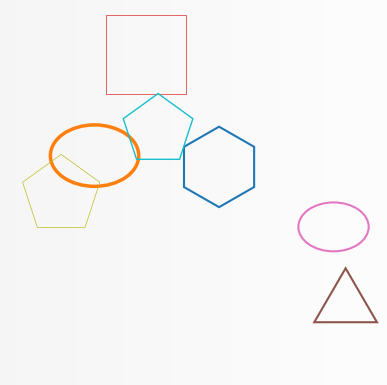[{"shape": "hexagon", "thickness": 1.5, "radius": 0.52, "center": [0.565, 0.566]}, {"shape": "oval", "thickness": 2.5, "radius": 0.57, "center": [0.244, 0.596]}, {"shape": "square", "thickness": 0.5, "radius": 0.51, "center": [0.377, 0.858]}, {"shape": "triangle", "thickness": 1.5, "radius": 0.47, "center": [0.892, 0.21]}, {"shape": "oval", "thickness": 1.5, "radius": 0.45, "center": [0.861, 0.411]}, {"shape": "pentagon", "thickness": 0.5, "radius": 0.52, "center": [0.158, 0.494]}, {"shape": "pentagon", "thickness": 1, "radius": 0.47, "center": [0.408, 0.663]}]